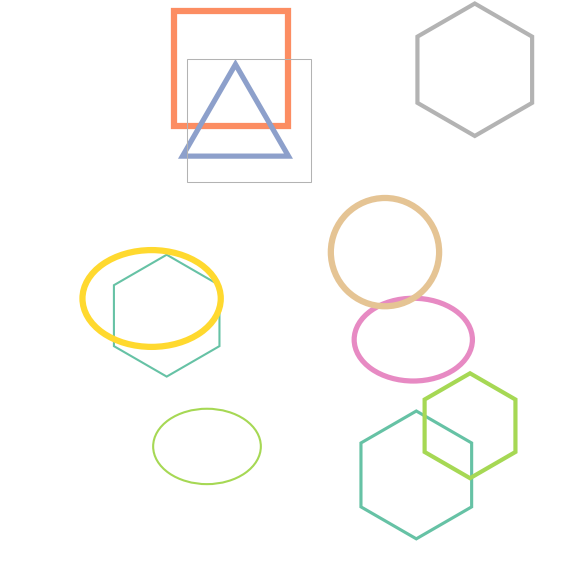[{"shape": "hexagon", "thickness": 1, "radius": 0.53, "center": [0.289, 0.453]}, {"shape": "hexagon", "thickness": 1.5, "radius": 0.55, "center": [0.721, 0.177]}, {"shape": "square", "thickness": 3, "radius": 0.5, "center": [0.4, 0.881]}, {"shape": "triangle", "thickness": 2.5, "radius": 0.53, "center": [0.408, 0.782]}, {"shape": "oval", "thickness": 2.5, "radius": 0.51, "center": [0.716, 0.411]}, {"shape": "oval", "thickness": 1, "radius": 0.47, "center": [0.358, 0.226]}, {"shape": "hexagon", "thickness": 2, "radius": 0.45, "center": [0.814, 0.262]}, {"shape": "oval", "thickness": 3, "radius": 0.6, "center": [0.263, 0.482]}, {"shape": "circle", "thickness": 3, "radius": 0.47, "center": [0.667, 0.563]}, {"shape": "hexagon", "thickness": 2, "radius": 0.57, "center": [0.822, 0.878]}, {"shape": "square", "thickness": 0.5, "radius": 0.54, "center": [0.432, 0.79]}]